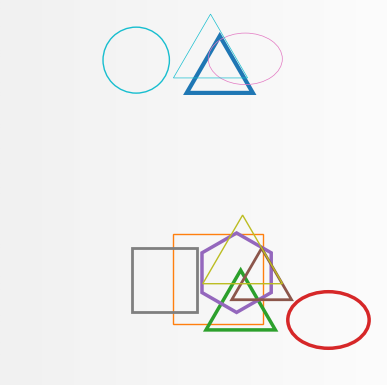[{"shape": "triangle", "thickness": 3, "radius": 0.49, "center": [0.567, 0.808]}, {"shape": "square", "thickness": 1, "radius": 0.58, "center": [0.562, 0.275]}, {"shape": "triangle", "thickness": 2.5, "radius": 0.52, "center": [0.621, 0.195]}, {"shape": "oval", "thickness": 2.5, "radius": 0.52, "center": [0.848, 0.169]}, {"shape": "hexagon", "thickness": 2.5, "radius": 0.52, "center": [0.611, 0.292]}, {"shape": "triangle", "thickness": 2, "radius": 0.45, "center": [0.675, 0.266]}, {"shape": "oval", "thickness": 0.5, "radius": 0.48, "center": [0.633, 0.847]}, {"shape": "square", "thickness": 2, "radius": 0.42, "center": [0.424, 0.273]}, {"shape": "triangle", "thickness": 1, "radius": 0.59, "center": [0.626, 0.322]}, {"shape": "triangle", "thickness": 0.5, "radius": 0.55, "center": [0.543, 0.853]}, {"shape": "circle", "thickness": 1, "radius": 0.43, "center": [0.352, 0.844]}]